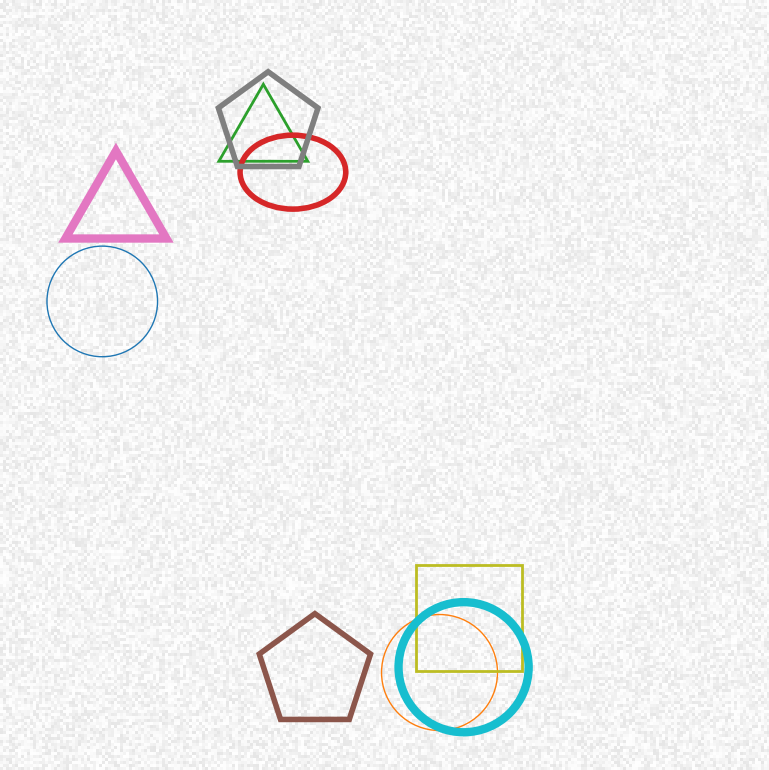[{"shape": "circle", "thickness": 0.5, "radius": 0.36, "center": [0.133, 0.609]}, {"shape": "circle", "thickness": 0.5, "radius": 0.38, "center": [0.571, 0.127]}, {"shape": "triangle", "thickness": 1, "radius": 0.33, "center": [0.342, 0.824]}, {"shape": "oval", "thickness": 2, "radius": 0.34, "center": [0.38, 0.776]}, {"shape": "pentagon", "thickness": 2, "radius": 0.38, "center": [0.409, 0.127]}, {"shape": "triangle", "thickness": 3, "radius": 0.38, "center": [0.151, 0.728]}, {"shape": "pentagon", "thickness": 2, "radius": 0.34, "center": [0.348, 0.839]}, {"shape": "square", "thickness": 1, "radius": 0.34, "center": [0.609, 0.198]}, {"shape": "circle", "thickness": 3, "radius": 0.42, "center": [0.602, 0.134]}]